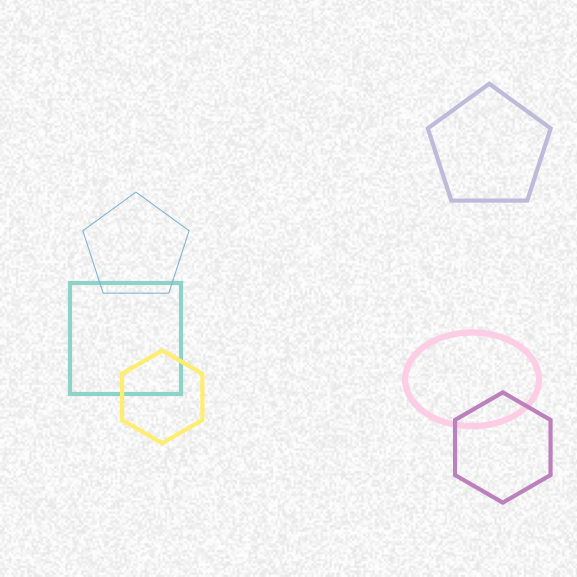[{"shape": "square", "thickness": 2, "radius": 0.48, "center": [0.217, 0.413]}, {"shape": "pentagon", "thickness": 2, "radius": 0.56, "center": [0.847, 0.742]}, {"shape": "pentagon", "thickness": 0.5, "radius": 0.48, "center": [0.235, 0.57]}, {"shape": "oval", "thickness": 3, "radius": 0.58, "center": [0.817, 0.342]}, {"shape": "hexagon", "thickness": 2, "radius": 0.48, "center": [0.871, 0.224]}, {"shape": "hexagon", "thickness": 2, "radius": 0.4, "center": [0.281, 0.312]}]